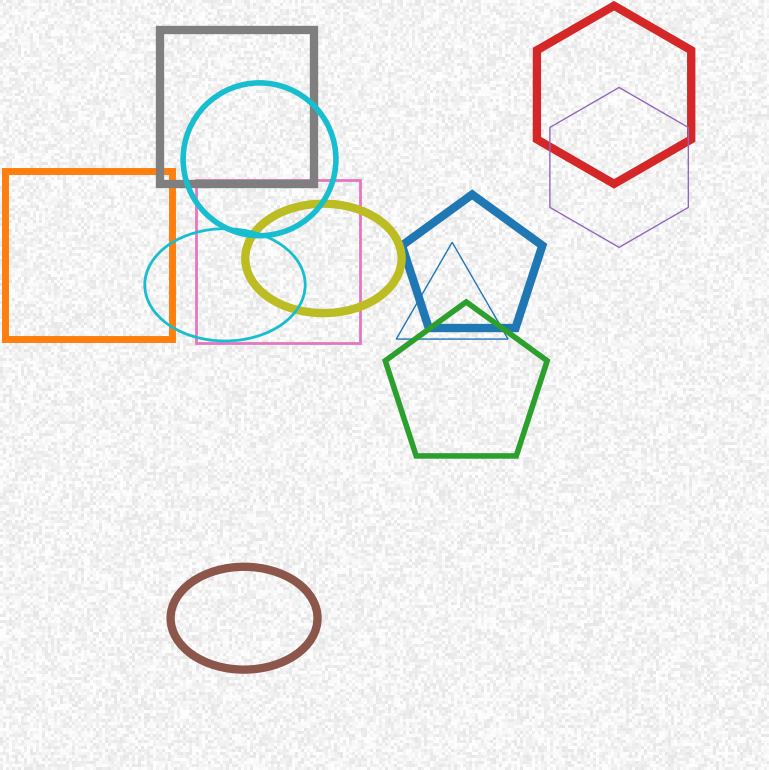[{"shape": "triangle", "thickness": 0.5, "radius": 0.42, "center": [0.587, 0.602]}, {"shape": "pentagon", "thickness": 3, "radius": 0.48, "center": [0.613, 0.652]}, {"shape": "square", "thickness": 2.5, "radius": 0.55, "center": [0.115, 0.668]}, {"shape": "pentagon", "thickness": 2, "radius": 0.55, "center": [0.605, 0.497]}, {"shape": "hexagon", "thickness": 3, "radius": 0.58, "center": [0.797, 0.877]}, {"shape": "hexagon", "thickness": 0.5, "radius": 0.52, "center": [0.804, 0.783]}, {"shape": "oval", "thickness": 3, "radius": 0.48, "center": [0.317, 0.197]}, {"shape": "square", "thickness": 1, "radius": 0.53, "center": [0.361, 0.66]}, {"shape": "square", "thickness": 3, "radius": 0.5, "center": [0.308, 0.861]}, {"shape": "oval", "thickness": 3, "radius": 0.51, "center": [0.42, 0.664]}, {"shape": "circle", "thickness": 2, "radius": 0.5, "center": [0.337, 0.793]}, {"shape": "oval", "thickness": 1, "radius": 0.52, "center": [0.292, 0.63]}]